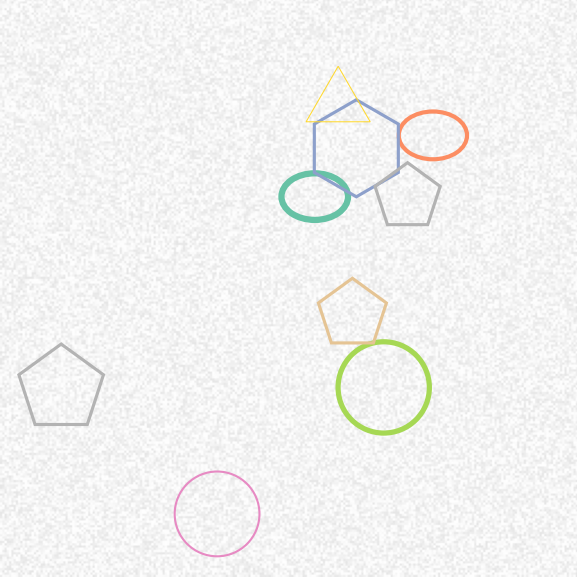[{"shape": "oval", "thickness": 3, "radius": 0.29, "center": [0.545, 0.659]}, {"shape": "oval", "thickness": 2, "radius": 0.3, "center": [0.75, 0.765]}, {"shape": "hexagon", "thickness": 1.5, "radius": 0.42, "center": [0.617, 0.742]}, {"shape": "circle", "thickness": 1, "radius": 0.37, "center": [0.376, 0.109]}, {"shape": "circle", "thickness": 2.5, "radius": 0.4, "center": [0.664, 0.328]}, {"shape": "triangle", "thickness": 0.5, "radius": 0.32, "center": [0.586, 0.82]}, {"shape": "pentagon", "thickness": 1.5, "radius": 0.31, "center": [0.61, 0.455]}, {"shape": "pentagon", "thickness": 1.5, "radius": 0.3, "center": [0.706, 0.658]}, {"shape": "pentagon", "thickness": 1.5, "radius": 0.38, "center": [0.106, 0.326]}]